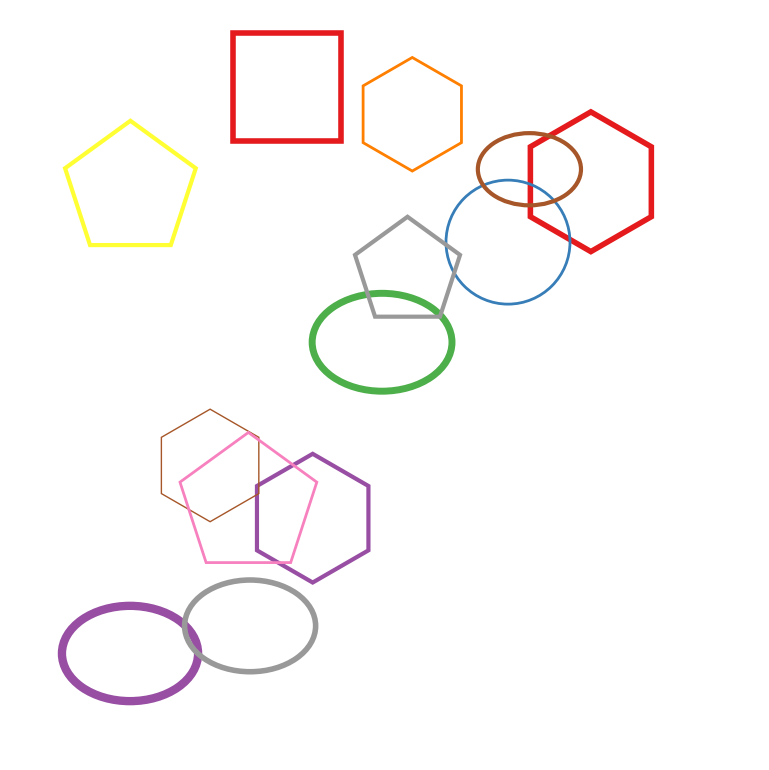[{"shape": "hexagon", "thickness": 2, "radius": 0.45, "center": [0.767, 0.764]}, {"shape": "square", "thickness": 2, "radius": 0.35, "center": [0.372, 0.887]}, {"shape": "circle", "thickness": 1, "radius": 0.4, "center": [0.66, 0.686]}, {"shape": "oval", "thickness": 2.5, "radius": 0.45, "center": [0.496, 0.556]}, {"shape": "oval", "thickness": 3, "radius": 0.44, "center": [0.169, 0.151]}, {"shape": "hexagon", "thickness": 1.5, "radius": 0.42, "center": [0.406, 0.327]}, {"shape": "hexagon", "thickness": 1, "radius": 0.37, "center": [0.535, 0.852]}, {"shape": "pentagon", "thickness": 1.5, "radius": 0.45, "center": [0.169, 0.754]}, {"shape": "oval", "thickness": 1.5, "radius": 0.33, "center": [0.688, 0.78]}, {"shape": "hexagon", "thickness": 0.5, "radius": 0.37, "center": [0.273, 0.396]}, {"shape": "pentagon", "thickness": 1, "radius": 0.47, "center": [0.323, 0.345]}, {"shape": "oval", "thickness": 2, "radius": 0.43, "center": [0.325, 0.187]}, {"shape": "pentagon", "thickness": 1.5, "radius": 0.36, "center": [0.529, 0.647]}]